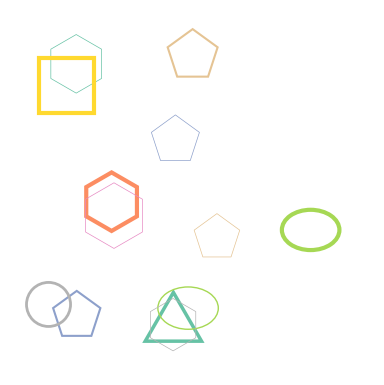[{"shape": "hexagon", "thickness": 0.5, "radius": 0.38, "center": [0.198, 0.834]}, {"shape": "triangle", "thickness": 2.5, "radius": 0.42, "center": [0.45, 0.156]}, {"shape": "hexagon", "thickness": 3, "radius": 0.38, "center": [0.29, 0.476]}, {"shape": "pentagon", "thickness": 1.5, "radius": 0.32, "center": [0.199, 0.18]}, {"shape": "pentagon", "thickness": 0.5, "radius": 0.33, "center": [0.456, 0.636]}, {"shape": "hexagon", "thickness": 0.5, "radius": 0.43, "center": [0.296, 0.44]}, {"shape": "oval", "thickness": 3, "radius": 0.37, "center": [0.807, 0.403]}, {"shape": "oval", "thickness": 1, "radius": 0.39, "center": [0.489, 0.2]}, {"shape": "square", "thickness": 3, "radius": 0.36, "center": [0.173, 0.777]}, {"shape": "pentagon", "thickness": 1.5, "radius": 0.34, "center": [0.5, 0.856]}, {"shape": "pentagon", "thickness": 0.5, "radius": 0.31, "center": [0.563, 0.383]}, {"shape": "hexagon", "thickness": 0.5, "radius": 0.34, "center": [0.45, 0.157]}, {"shape": "circle", "thickness": 2, "radius": 0.29, "center": [0.126, 0.209]}]